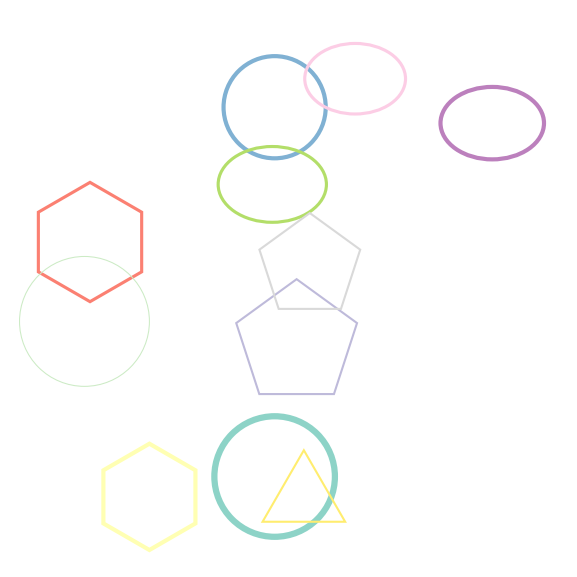[{"shape": "circle", "thickness": 3, "radius": 0.52, "center": [0.476, 0.174]}, {"shape": "hexagon", "thickness": 2, "radius": 0.46, "center": [0.259, 0.139]}, {"shape": "pentagon", "thickness": 1, "radius": 0.55, "center": [0.514, 0.406]}, {"shape": "hexagon", "thickness": 1.5, "radius": 0.52, "center": [0.156, 0.58]}, {"shape": "circle", "thickness": 2, "radius": 0.44, "center": [0.476, 0.813]}, {"shape": "oval", "thickness": 1.5, "radius": 0.47, "center": [0.471, 0.68]}, {"shape": "oval", "thickness": 1.5, "radius": 0.44, "center": [0.615, 0.863]}, {"shape": "pentagon", "thickness": 1, "radius": 0.46, "center": [0.536, 0.538]}, {"shape": "oval", "thickness": 2, "radius": 0.45, "center": [0.852, 0.786]}, {"shape": "circle", "thickness": 0.5, "radius": 0.56, "center": [0.146, 0.443]}, {"shape": "triangle", "thickness": 1, "radius": 0.41, "center": [0.526, 0.137]}]